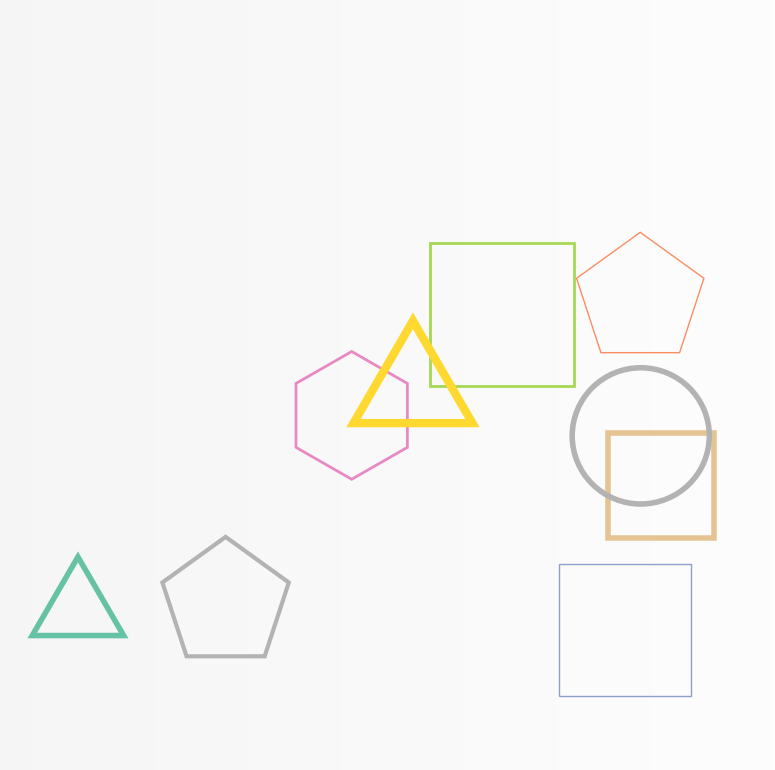[{"shape": "triangle", "thickness": 2, "radius": 0.34, "center": [0.101, 0.209]}, {"shape": "pentagon", "thickness": 0.5, "radius": 0.43, "center": [0.826, 0.612]}, {"shape": "square", "thickness": 0.5, "radius": 0.43, "center": [0.806, 0.182]}, {"shape": "hexagon", "thickness": 1, "radius": 0.41, "center": [0.454, 0.461]}, {"shape": "square", "thickness": 1, "radius": 0.47, "center": [0.648, 0.592]}, {"shape": "triangle", "thickness": 3, "radius": 0.44, "center": [0.533, 0.495]}, {"shape": "square", "thickness": 2, "radius": 0.34, "center": [0.853, 0.369]}, {"shape": "pentagon", "thickness": 1.5, "radius": 0.43, "center": [0.291, 0.217]}, {"shape": "circle", "thickness": 2, "radius": 0.44, "center": [0.827, 0.434]}]